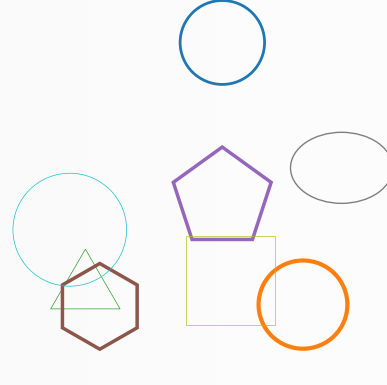[{"shape": "circle", "thickness": 2, "radius": 0.54, "center": [0.574, 0.89]}, {"shape": "circle", "thickness": 3, "radius": 0.57, "center": [0.782, 0.209]}, {"shape": "triangle", "thickness": 0.5, "radius": 0.52, "center": [0.22, 0.249]}, {"shape": "pentagon", "thickness": 2.5, "radius": 0.66, "center": [0.573, 0.485]}, {"shape": "hexagon", "thickness": 2.5, "radius": 0.56, "center": [0.258, 0.204]}, {"shape": "oval", "thickness": 1, "radius": 0.66, "center": [0.882, 0.564]}, {"shape": "square", "thickness": 0.5, "radius": 0.57, "center": [0.595, 0.271]}, {"shape": "circle", "thickness": 0.5, "radius": 0.73, "center": [0.18, 0.403]}]